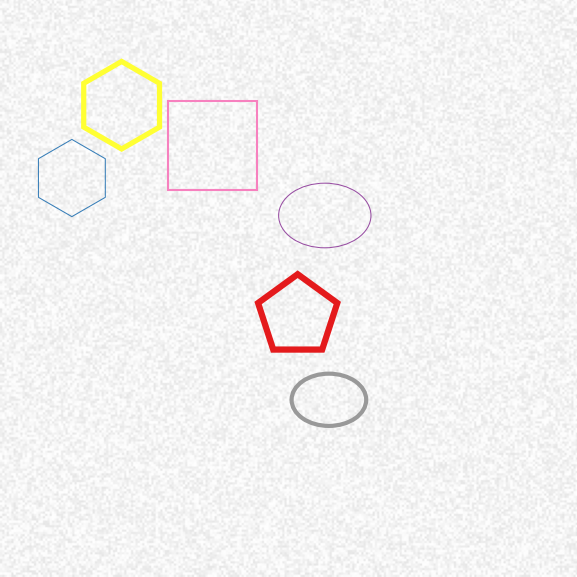[{"shape": "pentagon", "thickness": 3, "radius": 0.36, "center": [0.515, 0.452]}, {"shape": "hexagon", "thickness": 0.5, "radius": 0.33, "center": [0.124, 0.691]}, {"shape": "oval", "thickness": 0.5, "radius": 0.4, "center": [0.562, 0.626]}, {"shape": "hexagon", "thickness": 2.5, "radius": 0.38, "center": [0.211, 0.817]}, {"shape": "square", "thickness": 1, "radius": 0.39, "center": [0.368, 0.747]}, {"shape": "oval", "thickness": 2, "radius": 0.32, "center": [0.57, 0.307]}]